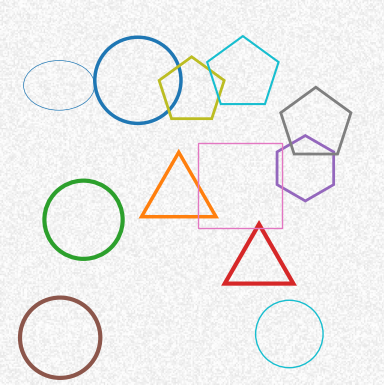[{"shape": "circle", "thickness": 2.5, "radius": 0.56, "center": [0.358, 0.791]}, {"shape": "oval", "thickness": 0.5, "radius": 0.46, "center": [0.153, 0.778]}, {"shape": "triangle", "thickness": 2.5, "radius": 0.56, "center": [0.464, 0.493]}, {"shape": "circle", "thickness": 3, "radius": 0.51, "center": [0.217, 0.429]}, {"shape": "triangle", "thickness": 3, "radius": 0.51, "center": [0.673, 0.315]}, {"shape": "hexagon", "thickness": 2, "radius": 0.42, "center": [0.793, 0.563]}, {"shape": "circle", "thickness": 3, "radius": 0.52, "center": [0.156, 0.123]}, {"shape": "square", "thickness": 1, "radius": 0.55, "center": [0.623, 0.518]}, {"shape": "pentagon", "thickness": 2, "radius": 0.48, "center": [0.82, 0.678]}, {"shape": "pentagon", "thickness": 2, "radius": 0.44, "center": [0.498, 0.764]}, {"shape": "pentagon", "thickness": 1.5, "radius": 0.49, "center": [0.631, 0.809]}, {"shape": "circle", "thickness": 1, "radius": 0.44, "center": [0.752, 0.133]}]